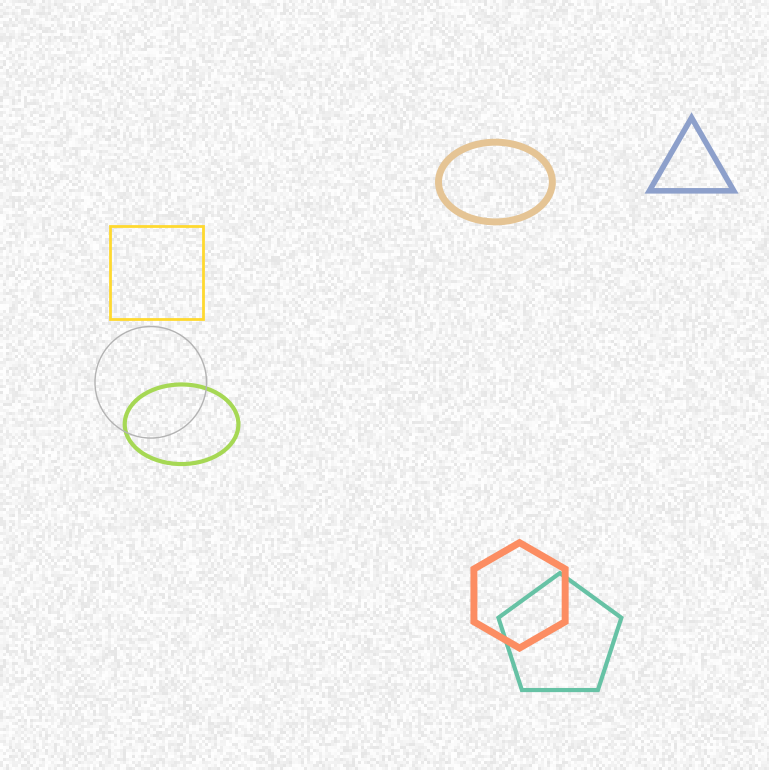[{"shape": "pentagon", "thickness": 1.5, "radius": 0.42, "center": [0.727, 0.172]}, {"shape": "hexagon", "thickness": 2.5, "radius": 0.34, "center": [0.675, 0.227]}, {"shape": "triangle", "thickness": 2, "radius": 0.32, "center": [0.898, 0.784]}, {"shape": "oval", "thickness": 1.5, "radius": 0.37, "center": [0.236, 0.449]}, {"shape": "square", "thickness": 1, "radius": 0.3, "center": [0.203, 0.646]}, {"shape": "oval", "thickness": 2.5, "radius": 0.37, "center": [0.643, 0.764]}, {"shape": "circle", "thickness": 0.5, "radius": 0.36, "center": [0.196, 0.504]}]